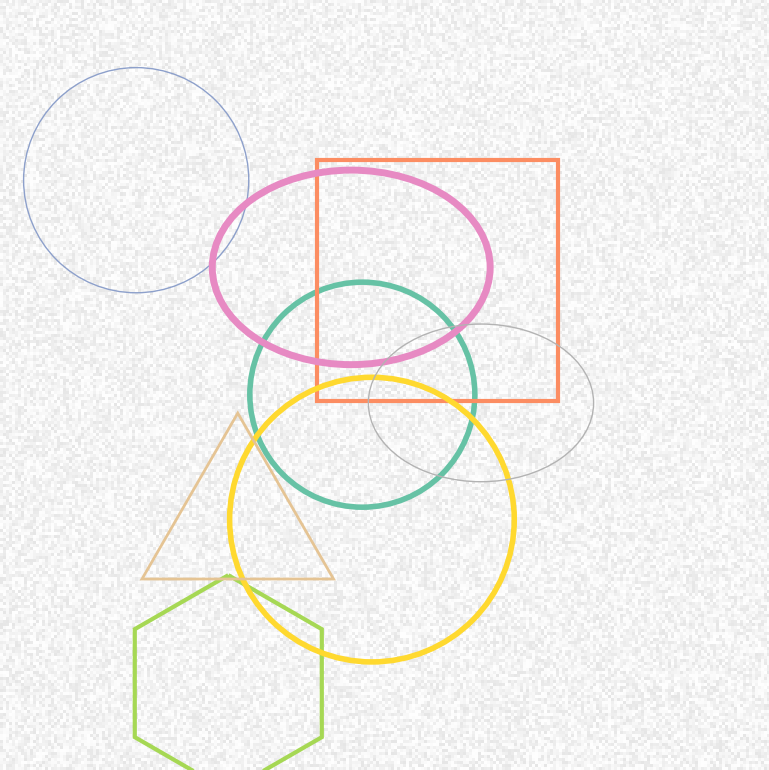[{"shape": "circle", "thickness": 2, "radius": 0.73, "center": [0.471, 0.487]}, {"shape": "square", "thickness": 1.5, "radius": 0.78, "center": [0.568, 0.636]}, {"shape": "circle", "thickness": 0.5, "radius": 0.73, "center": [0.177, 0.766]}, {"shape": "oval", "thickness": 2.5, "radius": 0.9, "center": [0.456, 0.653]}, {"shape": "hexagon", "thickness": 1.5, "radius": 0.7, "center": [0.296, 0.113]}, {"shape": "circle", "thickness": 2, "radius": 0.92, "center": [0.483, 0.325]}, {"shape": "triangle", "thickness": 1, "radius": 0.72, "center": [0.309, 0.32]}, {"shape": "oval", "thickness": 0.5, "radius": 0.73, "center": [0.625, 0.477]}]